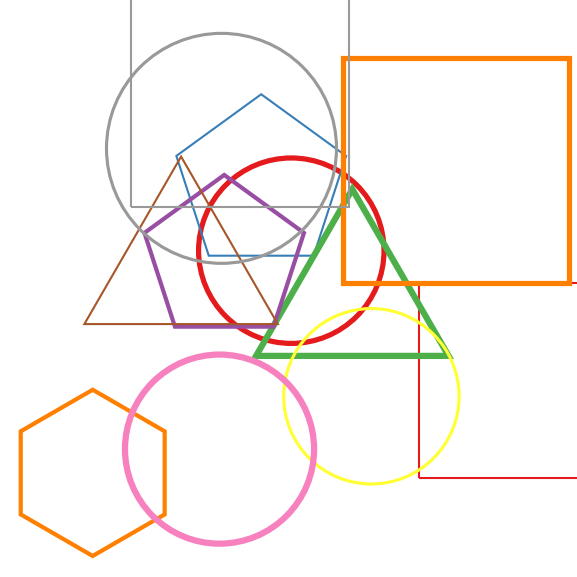[{"shape": "circle", "thickness": 2.5, "radius": 0.8, "center": [0.504, 0.565]}, {"shape": "square", "thickness": 1, "radius": 0.84, "center": [0.895, 0.34]}, {"shape": "pentagon", "thickness": 1, "radius": 0.77, "center": [0.452, 0.681]}, {"shape": "triangle", "thickness": 3, "radius": 0.96, "center": [0.61, 0.479]}, {"shape": "pentagon", "thickness": 2, "radius": 0.73, "center": [0.388, 0.551]}, {"shape": "hexagon", "thickness": 2, "radius": 0.72, "center": [0.161, 0.18]}, {"shape": "square", "thickness": 2.5, "radius": 0.98, "center": [0.79, 0.704]}, {"shape": "circle", "thickness": 1.5, "radius": 0.76, "center": [0.643, 0.313]}, {"shape": "triangle", "thickness": 1, "radius": 0.97, "center": [0.314, 0.535]}, {"shape": "circle", "thickness": 3, "radius": 0.82, "center": [0.38, 0.221]}, {"shape": "square", "thickness": 1, "radius": 0.95, "center": [0.416, 0.831]}, {"shape": "circle", "thickness": 1.5, "radius": 1.0, "center": [0.384, 0.742]}]